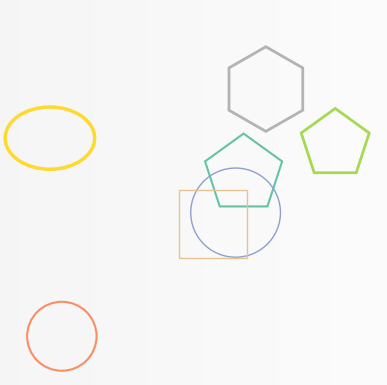[{"shape": "pentagon", "thickness": 1.5, "radius": 0.52, "center": [0.629, 0.548]}, {"shape": "circle", "thickness": 1.5, "radius": 0.45, "center": [0.16, 0.127]}, {"shape": "circle", "thickness": 1, "radius": 0.58, "center": [0.608, 0.448]}, {"shape": "pentagon", "thickness": 2, "radius": 0.46, "center": [0.865, 0.626]}, {"shape": "oval", "thickness": 2.5, "radius": 0.58, "center": [0.129, 0.641]}, {"shape": "square", "thickness": 1, "radius": 0.44, "center": [0.55, 0.418]}, {"shape": "hexagon", "thickness": 2, "radius": 0.55, "center": [0.686, 0.769]}]